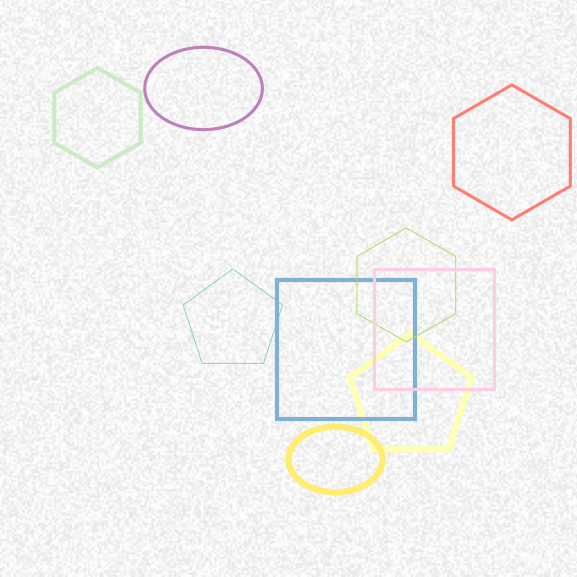[{"shape": "pentagon", "thickness": 0.5, "radius": 0.45, "center": [0.403, 0.443]}, {"shape": "pentagon", "thickness": 3, "radius": 0.56, "center": [0.711, 0.311]}, {"shape": "hexagon", "thickness": 1.5, "radius": 0.58, "center": [0.886, 0.735]}, {"shape": "square", "thickness": 2, "radius": 0.6, "center": [0.599, 0.394]}, {"shape": "hexagon", "thickness": 0.5, "radius": 0.49, "center": [0.704, 0.506]}, {"shape": "square", "thickness": 1.5, "radius": 0.52, "center": [0.752, 0.43]}, {"shape": "oval", "thickness": 1.5, "radius": 0.51, "center": [0.353, 0.846]}, {"shape": "hexagon", "thickness": 2, "radius": 0.43, "center": [0.169, 0.795]}, {"shape": "oval", "thickness": 3, "radius": 0.41, "center": [0.581, 0.204]}]